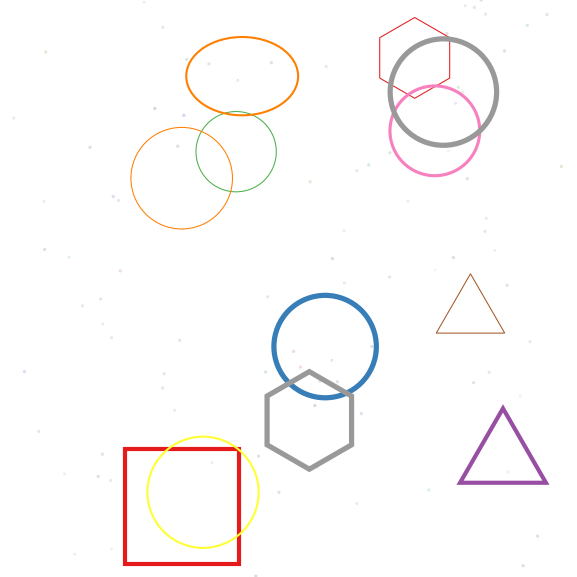[{"shape": "hexagon", "thickness": 0.5, "radius": 0.35, "center": [0.718, 0.899]}, {"shape": "square", "thickness": 2, "radius": 0.49, "center": [0.315, 0.122]}, {"shape": "circle", "thickness": 2.5, "radius": 0.44, "center": [0.563, 0.399]}, {"shape": "circle", "thickness": 0.5, "radius": 0.35, "center": [0.409, 0.736]}, {"shape": "triangle", "thickness": 2, "radius": 0.43, "center": [0.871, 0.206]}, {"shape": "circle", "thickness": 0.5, "radius": 0.44, "center": [0.315, 0.691]}, {"shape": "oval", "thickness": 1, "radius": 0.48, "center": [0.419, 0.867]}, {"shape": "circle", "thickness": 1, "radius": 0.48, "center": [0.352, 0.147]}, {"shape": "triangle", "thickness": 0.5, "radius": 0.34, "center": [0.815, 0.457]}, {"shape": "circle", "thickness": 1.5, "radius": 0.39, "center": [0.753, 0.773]}, {"shape": "hexagon", "thickness": 2.5, "radius": 0.42, "center": [0.536, 0.271]}, {"shape": "circle", "thickness": 2.5, "radius": 0.46, "center": [0.768, 0.84]}]